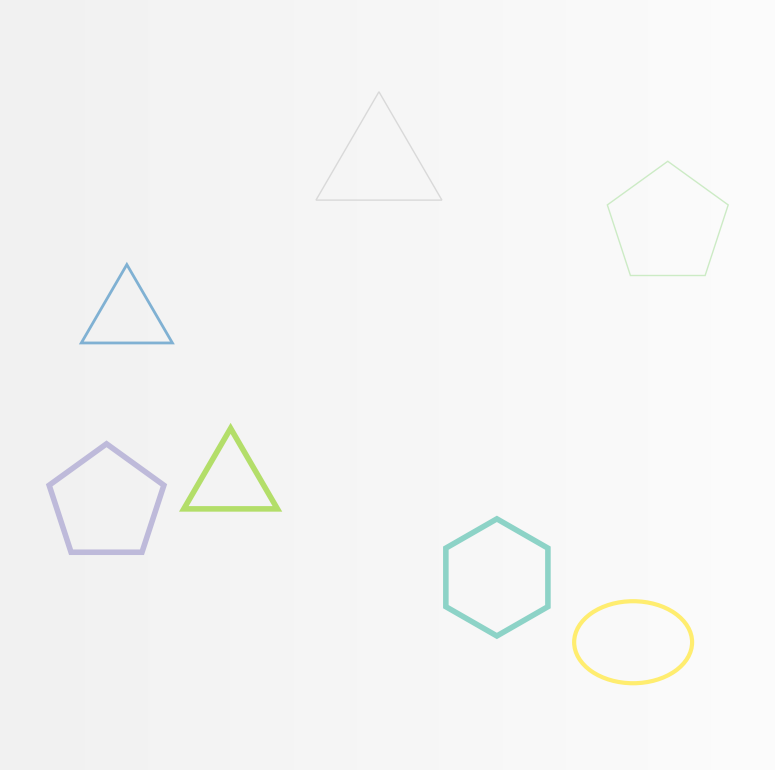[{"shape": "hexagon", "thickness": 2, "radius": 0.38, "center": [0.641, 0.25]}, {"shape": "pentagon", "thickness": 2, "radius": 0.39, "center": [0.137, 0.346]}, {"shape": "triangle", "thickness": 1, "radius": 0.34, "center": [0.164, 0.589]}, {"shape": "triangle", "thickness": 2, "radius": 0.35, "center": [0.298, 0.374]}, {"shape": "triangle", "thickness": 0.5, "radius": 0.47, "center": [0.489, 0.787]}, {"shape": "pentagon", "thickness": 0.5, "radius": 0.41, "center": [0.862, 0.709]}, {"shape": "oval", "thickness": 1.5, "radius": 0.38, "center": [0.817, 0.166]}]